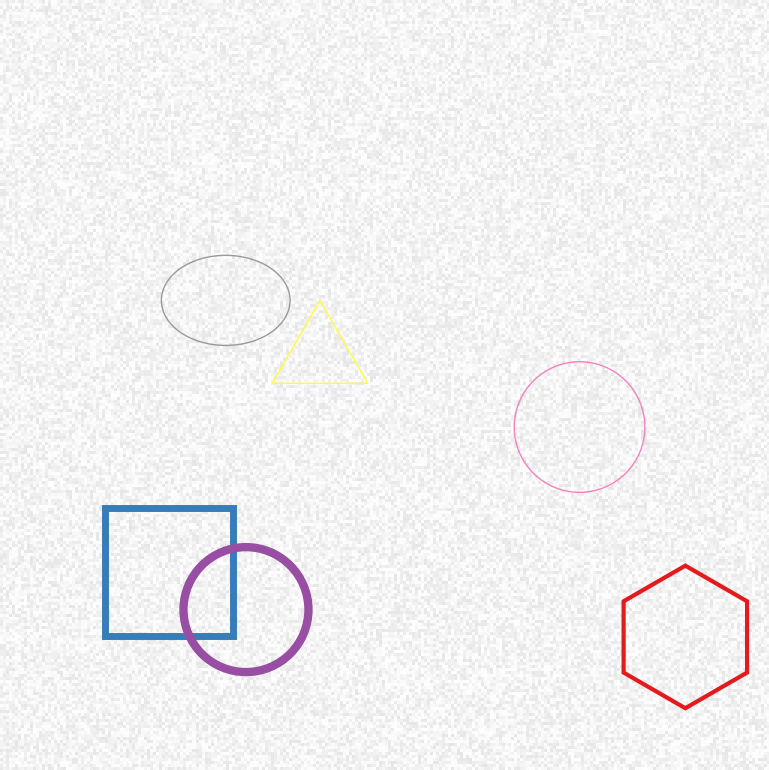[{"shape": "hexagon", "thickness": 1.5, "radius": 0.46, "center": [0.89, 0.173]}, {"shape": "square", "thickness": 2.5, "radius": 0.42, "center": [0.22, 0.257]}, {"shape": "circle", "thickness": 3, "radius": 0.41, "center": [0.319, 0.208]}, {"shape": "triangle", "thickness": 0.5, "radius": 0.36, "center": [0.416, 0.538]}, {"shape": "circle", "thickness": 0.5, "radius": 0.42, "center": [0.753, 0.445]}, {"shape": "oval", "thickness": 0.5, "radius": 0.42, "center": [0.293, 0.61]}]